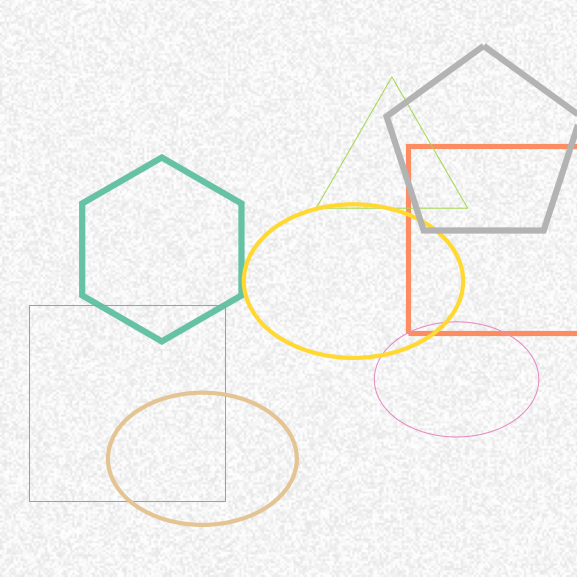[{"shape": "hexagon", "thickness": 3, "radius": 0.8, "center": [0.28, 0.567]}, {"shape": "square", "thickness": 2.5, "radius": 0.81, "center": [0.869, 0.584]}, {"shape": "square", "thickness": 0.5, "radius": 0.85, "center": [0.22, 0.302]}, {"shape": "oval", "thickness": 0.5, "radius": 0.71, "center": [0.791, 0.342]}, {"shape": "triangle", "thickness": 0.5, "radius": 0.76, "center": [0.679, 0.714]}, {"shape": "oval", "thickness": 2, "radius": 0.95, "center": [0.612, 0.512]}, {"shape": "oval", "thickness": 2, "radius": 0.82, "center": [0.35, 0.205]}, {"shape": "pentagon", "thickness": 3, "radius": 0.88, "center": [0.838, 0.743]}]